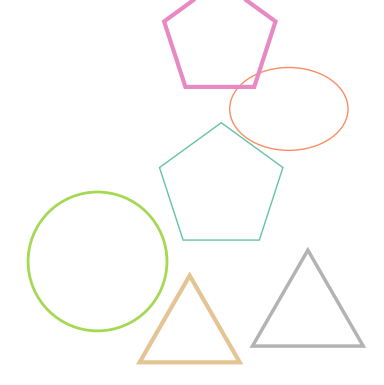[{"shape": "pentagon", "thickness": 1, "radius": 0.84, "center": [0.575, 0.513]}, {"shape": "oval", "thickness": 1, "radius": 0.77, "center": [0.75, 0.717]}, {"shape": "pentagon", "thickness": 3, "radius": 0.76, "center": [0.571, 0.897]}, {"shape": "circle", "thickness": 2, "radius": 0.9, "center": [0.253, 0.321]}, {"shape": "triangle", "thickness": 3, "radius": 0.75, "center": [0.493, 0.134]}, {"shape": "triangle", "thickness": 2.5, "radius": 0.83, "center": [0.8, 0.184]}]